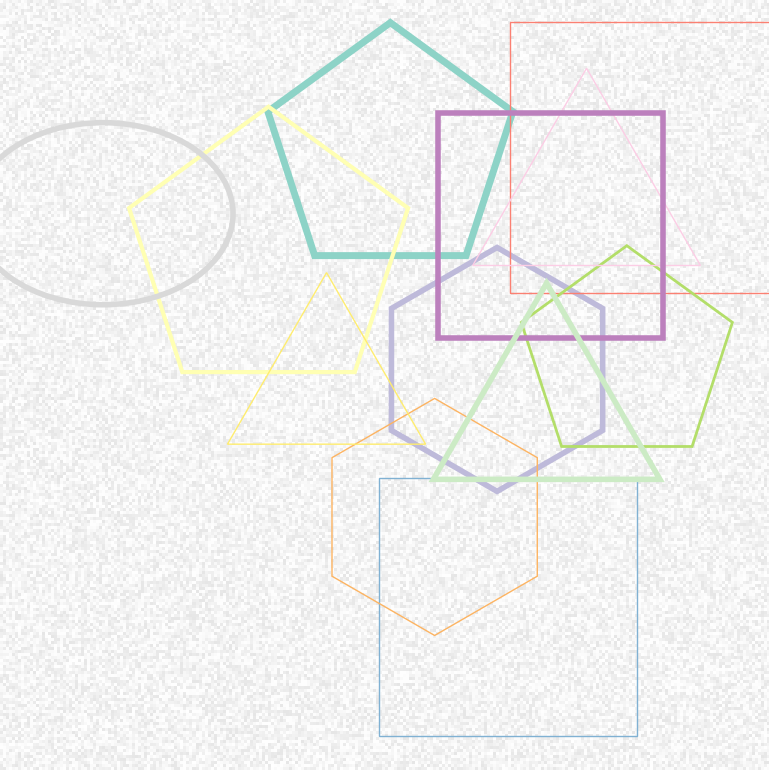[{"shape": "pentagon", "thickness": 2.5, "radius": 0.84, "center": [0.507, 0.803]}, {"shape": "pentagon", "thickness": 1.5, "radius": 0.95, "center": [0.349, 0.671]}, {"shape": "hexagon", "thickness": 2, "radius": 0.79, "center": [0.646, 0.52]}, {"shape": "square", "thickness": 0.5, "radius": 0.88, "center": [0.838, 0.796]}, {"shape": "square", "thickness": 0.5, "radius": 0.84, "center": [0.66, 0.212]}, {"shape": "hexagon", "thickness": 0.5, "radius": 0.77, "center": [0.564, 0.329]}, {"shape": "pentagon", "thickness": 1, "radius": 0.72, "center": [0.814, 0.537]}, {"shape": "triangle", "thickness": 0.5, "radius": 0.85, "center": [0.762, 0.741]}, {"shape": "oval", "thickness": 2, "radius": 0.84, "center": [0.134, 0.722]}, {"shape": "square", "thickness": 2, "radius": 0.73, "center": [0.715, 0.707]}, {"shape": "triangle", "thickness": 2, "radius": 0.85, "center": [0.71, 0.462]}, {"shape": "triangle", "thickness": 0.5, "radius": 0.74, "center": [0.424, 0.497]}]